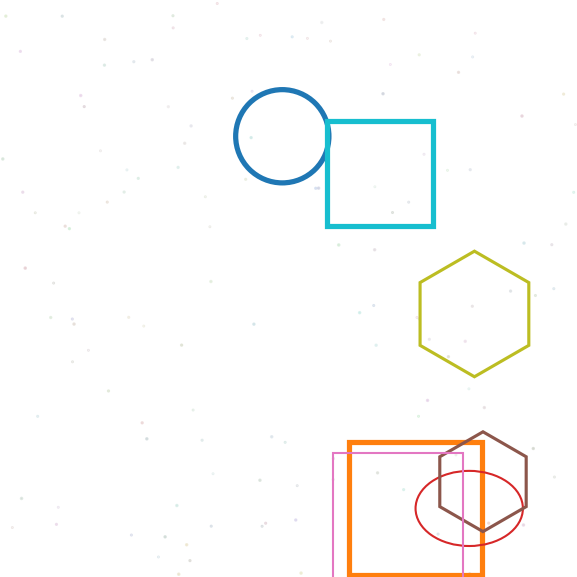[{"shape": "circle", "thickness": 2.5, "radius": 0.4, "center": [0.489, 0.763]}, {"shape": "square", "thickness": 2.5, "radius": 0.57, "center": [0.72, 0.119]}, {"shape": "oval", "thickness": 1, "radius": 0.46, "center": [0.813, 0.119]}, {"shape": "hexagon", "thickness": 1.5, "radius": 0.43, "center": [0.836, 0.165]}, {"shape": "square", "thickness": 1, "radius": 0.56, "center": [0.689, 0.103]}, {"shape": "hexagon", "thickness": 1.5, "radius": 0.54, "center": [0.822, 0.455]}, {"shape": "square", "thickness": 2.5, "radius": 0.46, "center": [0.659, 0.699]}]